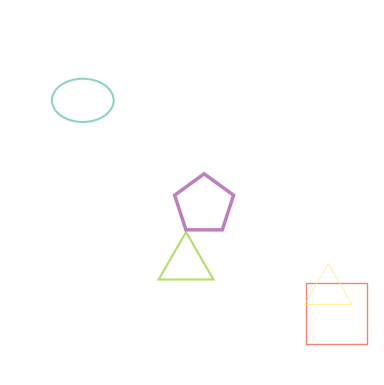[{"shape": "oval", "thickness": 1.5, "radius": 0.4, "center": [0.215, 0.739]}, {"shape": "square", "thickness": 1, "radius": 0.4, "center": [0.874, 0.186]}, {"shape": "triangle", "thickness": 1.5, "radius": 0.41, "center": [0.483, 0.315]}, {"shape": "pentagon", "thickness": 2.5, "radius": 0.4, "center": [0.53, 0.468]}, {"shape": "triangle", "thickness": 0.5, "radius": 0.36, "center": [0.853, 0.245]}]